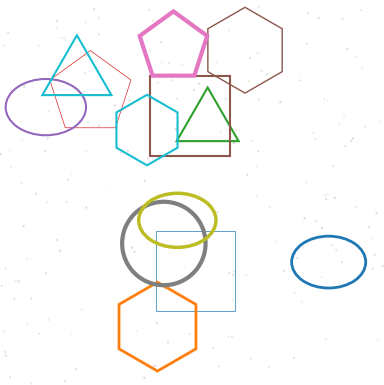[{"shape": "square", "thickness": 0.5, "radius": 0.52, "center": [0.507, 0.296]}, {"shape": "oval", "thickness": 2, "radius": 0.48, "center": [0.854, 0.319]}, {"shape": "hexagon", "thickness": 2, "radius": 0.58, "center": [0.409, 0.152]}, {"shape": "triangle", "thickness": 1.5, "radius": 0.46, "center": [0.539, 0.68]}, {"shape": "pentagon", "thickness": 0.5, "radius": 0.55, "center": [0.235, 0.758]}, {"shape": "oval", "thickness": 1.5, "radius": 0.52, "center": [0.119, 0.722]}, {"shape": "square", "thickness": 1.5, "radius": 0.52, "center": [0.494, 0.699]}, {"shape": "hexagon", "thickness": 1, "radius": 0.56, "center": [0.636, 0.87]}, {"shape": "pentagon", "thickness": 3, "radius": 0.46, "center": [0.45, 0.878]}, {"shape": "circle", "thickness": 3, "radius": 0.54, "center": [0.426, 0.368]}, {"shape": "oval", "thickness": 2.5, "radius": 0.5, "center": [0.461, 0.428]}, {"shape": "hexagon", "thickness": 1.5, "radius": 0.46, "center": [0.382, 0.662]}, {"shape": "triangle", "thickness": 1.5, "radius": 0.52, "center": [0.2, 0.805]}]